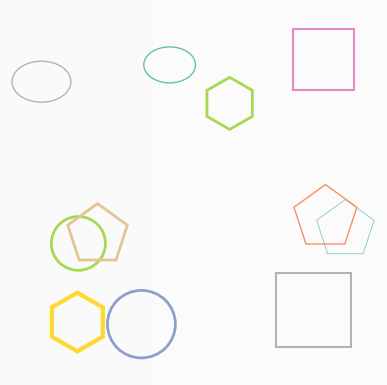[{"shape": "pentagon", "thickness": 0.5, "radius": 0.39, "center": [0.891, 0.404]}, {"shape": "oval", "thickness": 1, "radius": 0.33, "center": [0.438, 0.831]}, {"shape": "pentagon", "thickness": 1, "radius": 0.43, "center": [0.84, 0.435]}, {"shape": "circle", "thickness": 2, "radius": 0.44, "center": [0.365, 0.158]}, {"shape": "square", "thickness": 1.5, "radius": 0.4, "center": [0.835, 0.846]}, {"shape": "circle", "thickness": 2, "radius": 0.35, "center": [0.202, 0.368]}, {"shape": "hexagon", "thickness": 2, "radius": 0.34, "center": [0.593, 0.732]}, {"shape": "hexagon", "thickness": 3, "radius": 0.38, "center": [0.2, 0.164]}, {"shape": "pentagon", "thickness": 2, "radius": 0.4, "center": [0.252, 0.39]}, {"shape": "square", "thickness": 1.5, "radius": 0.48, "center": [0.809, 0.196]}, {"shape": "oval", "thickness": 1, "radius": 0.38, "center": [0.107, 0.788]}]